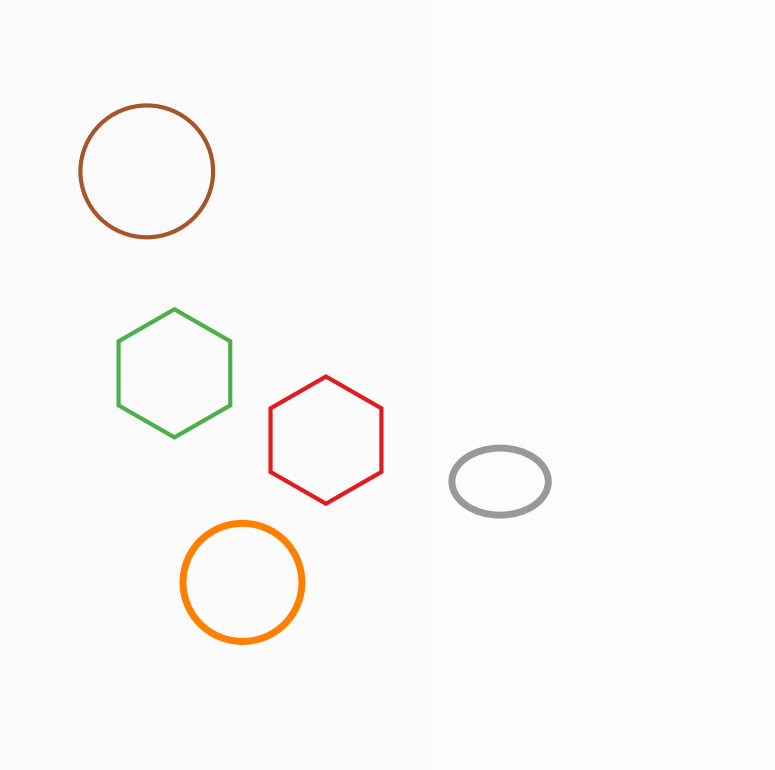[{"shape": "hexagon", "thickness": 1.5, "radius": 0.41, "center": [0.421, 0.428]}, {"shape": "hexagon", "thickness": 1.5, "radius": 0.42, "center": [0.225, 0.515]}, {"shape": "circle", "thickness": 2.5, "radius": 0.38, "center": [0.313, 0.244]}, {"shape": "circle", "thickness": 1.5, "radius": 0.43, "center": [0.189, 0.777]}, {"shape": "oval", "thickness": 2.5, "radius": 0.31, "center": [0.645, 0.375]}]